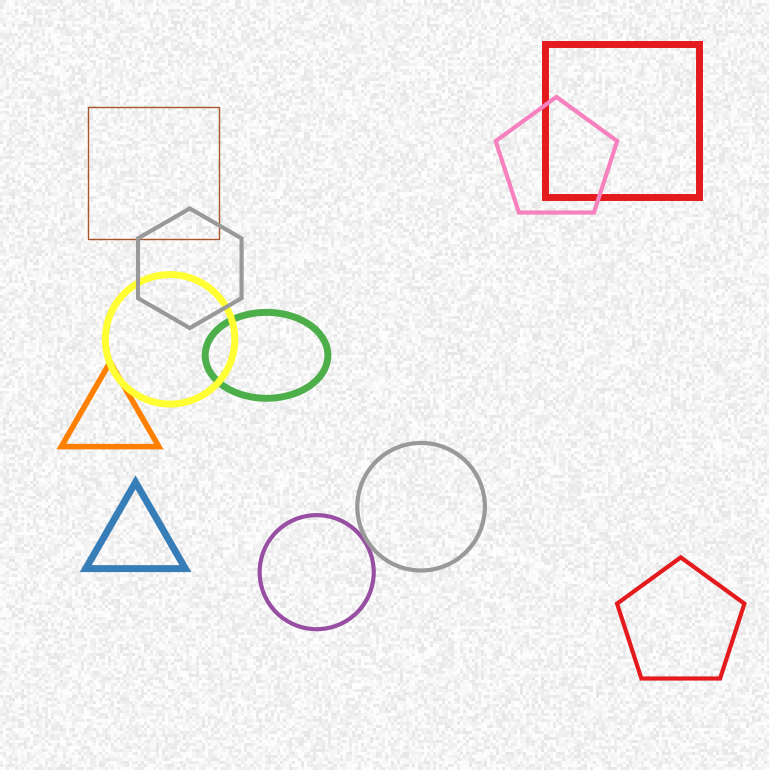[{"shape": "square", "thickness": 2.5, "radius": 0.5, "center": [0.808, 0.843]}, {"shape": "pentagon", "thickness": 1.5, "radius": 0.43, "center": [0.884, 0.189]}, {"shape": "triangle", "thickness": 2.5, "radius": 0.37, "center": [0.176, 0.299]}, {"shape": "oval", "thickness": 2.5, "radius": 0.4, "center": [0.346, 0.539]}, {"shape": "circle", "thickness": 1.5, "radius": 0.37, "center": [0.411, 0.257]}, {"shape": "triangle", "thickness": 2, "radius": 0.37, "center": [0.143, 0.457]}, {"shape": "circle", "thickness": 2.5, "radius": 0.42, "center": [0.221, 0.559]}, {"shape": "square", "thickness": 0.5, "radius": 0.43, "center": [0.199, 0.775]}, {"shape": "pentagon", "thickness": 1.5, "radius": 0.41, "center": [0.723, 0.791]}, {"shape": "hexagon", "thickness": 1.5, "radius": 0.39, "center": [0.246, 0.652]}, {"shape": "circle", "thickness": 1.5, "radius": 0.41, "center": [0.547, 0.342]}]